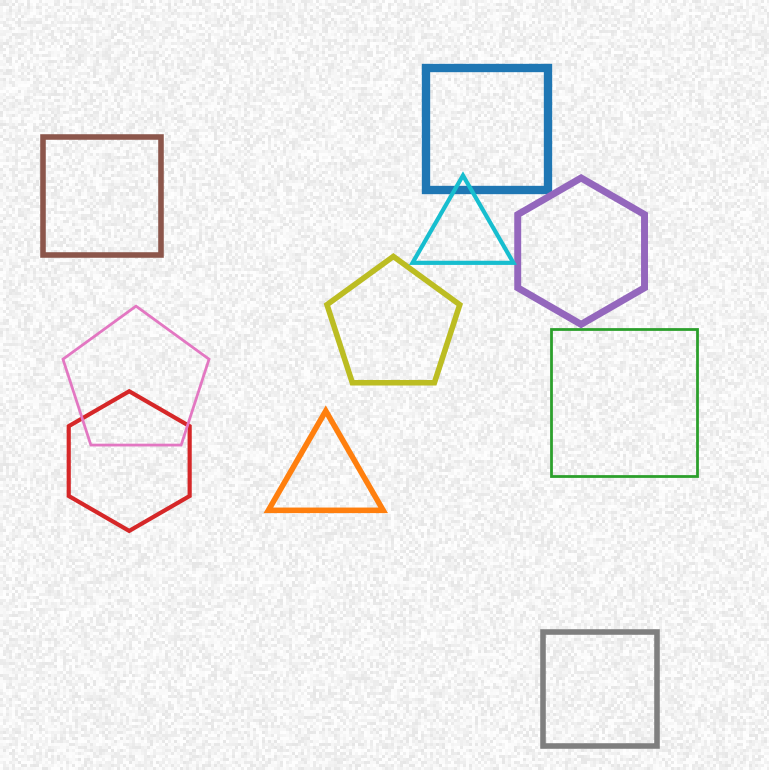[{"shape": "square", "thickness": 3, "radius": 0.4, "center": [0.632, 0.833]}, {"shape": "triangle", "thickness": 2, "radius": 0.43, "center": [0.423, 0.38]}, {"shape": "square", "thickness": 1, "radius": 0.48, "center": [0.81, 0.477]}, {"shape": "hexagon", "thickness": 1.5, "radius": 0.45, "center": [0.168, 0.401]}, {"shape": "hexagon", "thickness": 2.5, "radius": 0.48, "center": [0.755, 0.674]}, {"shape": "square", "thickness": 2, "radius": 0.38, "center": [0.132, 0.746]}, {"shape": "pentagon", "thickness": 1, "radius": 0.5, "center": [0.177, 0.503]}, {"shape": "square", "thickness": 2, "radius": 0.37, "center": [0.779, 0.105]}, {"shape": "pentagon", "thickness": 2, "radius": 0.45, "center": [0.511, 0.576]}, {"shape": "triangle", "thickness": 1.5, "radius": 0.38, "center": [0.601, 0.696]}]